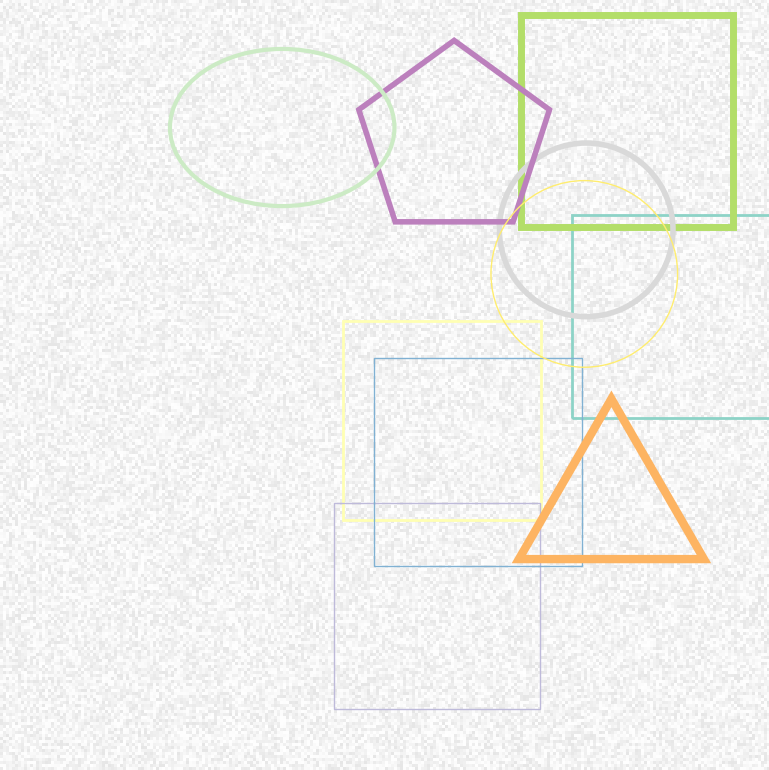[{"shape": "square", "thickness": 1, "radius": 0.66, "center": [0.875, 0.589]}, {"shape": "square", "thickness": 1, "radius": 0.64, "center": [0.574, 0.454]}, {"shape": "square", "thickness": 0.5, "radius": 0.67, "center": [0.568, 0.213]}, {"shape": "square", "thickness": 0.5, "radius": 0.67, "center": [0.62, 0.4]}, {"shape": "triangle", "thickness": 3, "radius": 0.69, "center": [0.794, 0.343]}, {"shape": "square", "thickness": 2.5, "radius": 0.69, "center": [0.815, 0.843]}, {"shape": "circle", "thickness": 2, "radius": 0.56, "center": [0.761, 0.702]}, {"shape": "pentagon", "thickness": 2, "radius": 0.65, "center": [0.59, 0.817]}, {"shape": "oval", "thickness": 1.5, "radius": 0.73, "center": [0.367, 0.834]}, {"shape": "circle", "thickness": 0.5, "radius": 0.61, "center": [0.759, 0.644]}]